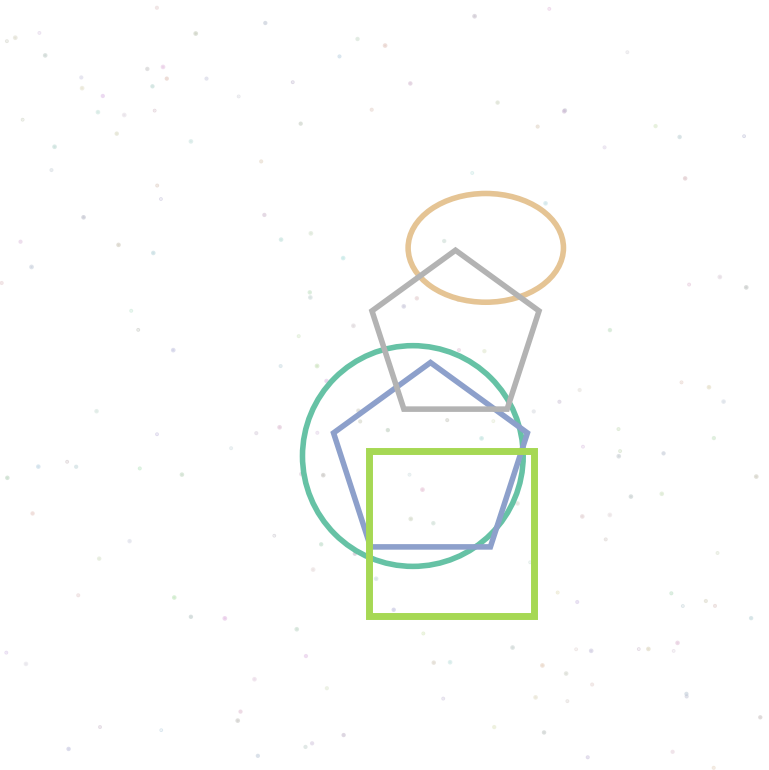[{"shape": "circle", "thickness": 2, "radius": 0.72, "center": [0.536, 0.408]}, {"shape": "pentagon", "thickness": 2, "radius": 0.66, "center": [0.559, 0.397]}, {"shape": "square", "thickness": 2.5, "radius": 0.54, "center": [0.586, 0.307]}, {"shape": "oval", "thickness": 2, "radius": 0.5, "center": [0.631, 0.678]}, {"shape": "pentagon", "thickness": 2, "radius": 0.57, "center": [0.592, 0.561]}]